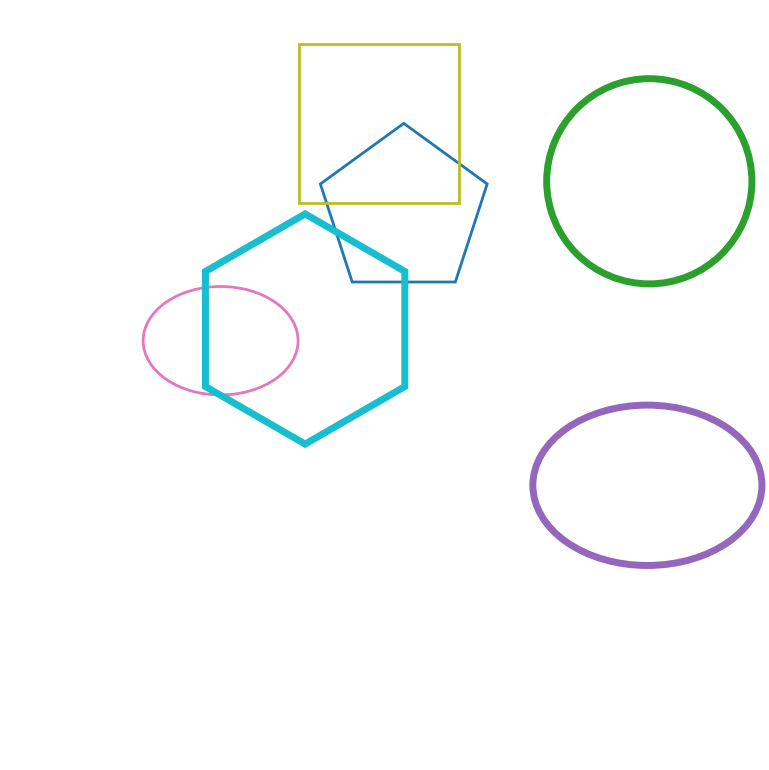[{"shape": "pentagon", "thickness": 1, "radius": 0.57, "center": [0.524, 0.726]}, {"shape": "circle", "thickness": 2.5, "radius": 0.67, "center": [0.843, 0.765]}, {"shape": "oval", "thickness": 2.5, "radius": 0.74, "center": [0.841, 0.37]}, {"shape": "oval", "thickness": 1, "radius": 0.5, "center": [0.287, 0.558]}, {"shape": "square", "thickness": 1, "radius": 0.52, "center": [0.492, 0.84]}, {"shape": "hexagon", "thickness": 2.5, "radius": 0.75, "center": [0.396, 0.573]}]